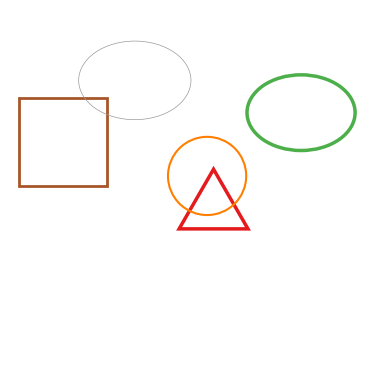[{"shape": "triangle", "thickness": 2.5, "radius": 0.52, "center": [0.555, 0.457]}, {"shape": "oval", "thickness": 2.5, "radius": 0.7, "center": [0.782, 0.707]}, {"shape": "circle", "thickness": 1.5, "radius": 0.51, "center": [0.538, 0.543]}, {"shape": "square", "thickness": 2, "radius": 0.57, "center": [0.164, 0.631]}, {"shape": "oval", "thickness": 0.5, "radius": 0.73, "center": [0.35, 0.791]}]